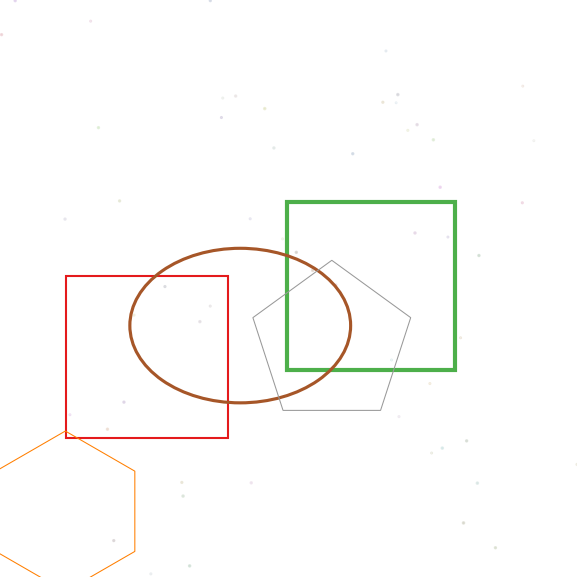[{"shape": "square", "thickness": 1, "radius": 0.7, "center": [0.254, 0.381]}, {"shape": "square", "thickness": 2, "radius": 0.73, "center": [0.643, 0.504]}, {"shape": "hexagon", "thickness": 0.5, "radius": 0.69, "center": [0.113, 0.114]}, {"shape": "oval", "thickness": 1.5, "radius": 0.96, "center": [0.416, 0.435]}, {"shape": "pentagon", "thickness": 0.5, "radius": 0.72, "center": [0.575, 0.405]}]